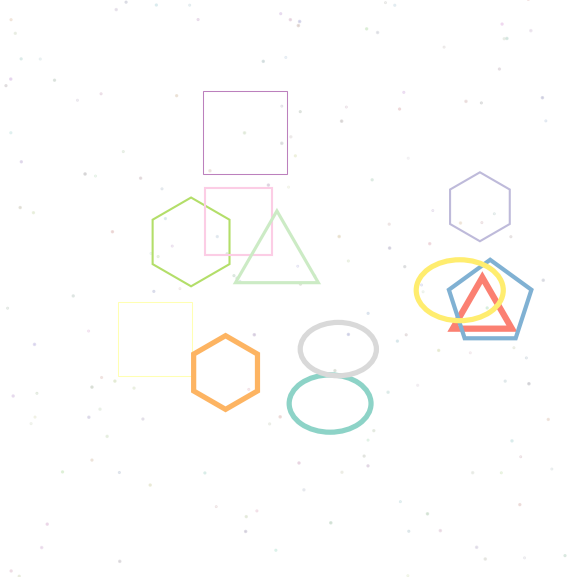[{"shape": "oval", "thickness": 2.5, "radius": 0.35, "center": [0.572, 0.3]}, {"shape": "square", "thickness": 0.5, "radius": 0.32, "center": [0.269, 0.412]}, {"shape": "hexagon", "thickness": 1, "radius": 0.3, "center": [0.831, 0.641]}, {"shape": "triangle", "thickness": 3, "radius": 0.3, "center": [0.835, 0.46]}, {"shape": "pentagon", "thickness": 2, "radius": 0.38, "center": [0.849, 0.474]}, {"shape": "hexagon", "thickness": 2.5, "radius": 0.32, "center": [0.391, 0.354]}, {"shape": "hexagon", "thickness": 1, "radius": 0.38, "center": [0.331, 0.58]}, {"shape": "square", "thickness": 1, "radius": 0.29, "center": [0.413, 0.616]}, {"shape": "oval", "thickness": 2.5, "radius": 0.33, "center": [0.586, 0.395]}, {"shape": "square", "thickness": 0.5, "radius": 0.36, "center": [0.424, 0.77]}, {"shape": "triangle", "thickness": 1.5, "radius": 0.41, "center": [0.48, 0.551]}, {"shape": "oval", "thickness": 2.5, "radius": 0.38, "center": [0.796, 0.497]}]